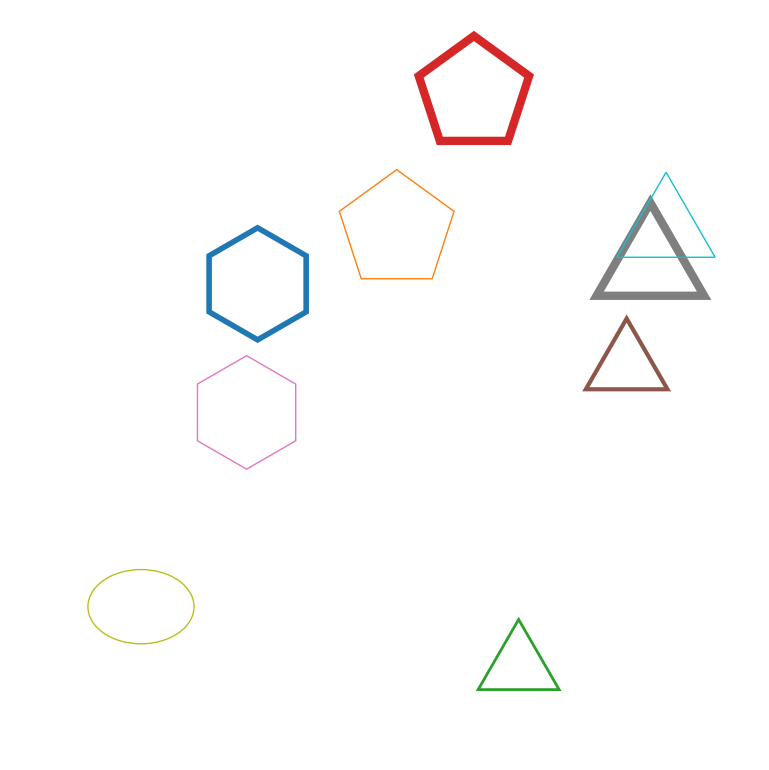[{"shape": "hexagon", "thickness": 2, "radius": 0.36, "center": [0.335, 0.631]}, {"shape": "pentagon", "thickness": 0.5, "radius": 0.39, "center": [0.515, 0.701]}, {"shape": "triangle", "thickness": 1, "radius": 0.3, "center": [0.674, 0.135]}, {"shape": "pentagon", "thickness": 3, "radius": 0.38, "center": [0.615, 0.878]}, {"shape": "triangle", "thickness": 1.5, "radius": 0.31, "center": [0.814, 0.525]}, {"shape": "hexagon", "thickness": 0.5, "radius": 0.37, "center": [0.32, 0.464]}, {"shape": "triangle", "thickness": 3, "radius": 0.4, "center": [0.845, 0.656]}, {"shape": "oval", "thickness": 0.5, "radius": 0.34, "center": [0.183, 0.212]}, {"shape": "triangle", "thickness": 0.5, "radius": 0.37, "center": [0.865, 0.703]}]